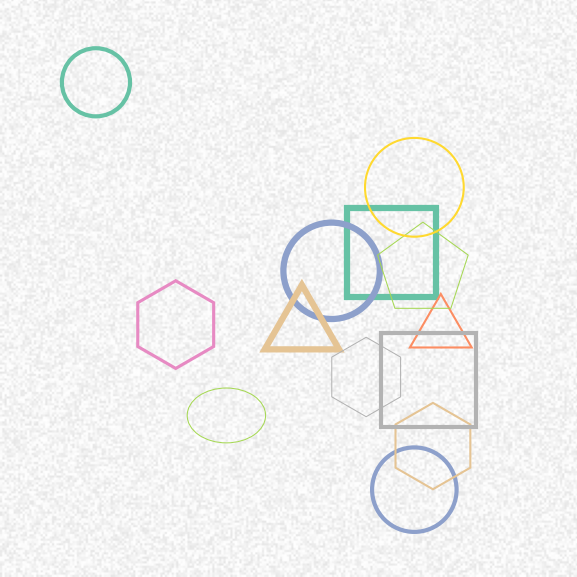[{"shape": "circle", "thickness": 2, "radius": 0.29, "center": [0.166, 0.857]}, {"shape": "square", "thickness": 3, "radius": 0.38, "center": [0.678, 0.561]}, {"shape": "triangle", "thickness": 1, "radius": 0.31, "center": [0.763, 0.428]}, {"shape": "circle", "thickness": 3, "radius": 0.42, "center": [0.574, 0.53]}, {"shape": "circle", "thickness": 2, "radius": 0.37, "center": [0.717, 0.151]}, {"shape": "hexagon", "thickness": 1.5, "radius": 0.38, "center": [0.304, 0.437]}, {"shape": "oval", "thickness": 0.5, "radius": 0.34, "center": [0.392, 0.28]}, {"shape": "pentagon", "thickness": 0.5, "radius": 0.41, "center": [0.732, 0.532]}, {"shape": "circle", "thickness": 1, "radius": 0.43, "center": [0.718, 0.675]}, {"shape": "hexagon", "thickness": 1, "radius": 0.37, "center": [0.75, 0.227]}, {"shape": "triangle", "thickness": 3, "radius": 0.37, "center": [0.523, 0.431]}, {"shape": "square", "thickness": 2, "radius": 0.41, "center": [0.742, 0.341]}, {"shape": "hexagon", "thickness": 0.5, "radius": 0.34, "center": [0.634, 0.346]}]